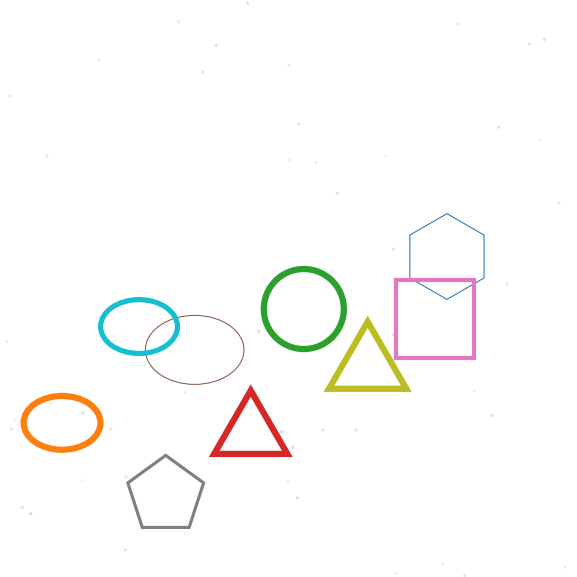[{"shape": "hexagon", "thickness": 0.5, "radius": 0.37, "center": [0.774, 0.555]}, {"shape": "oval", "thickness": 3, "radius": 0.33, "center": [0.107, 0.267]}, {"shape": "circle", "thickness": 3, "radius": 0.35, "center": [0.526, 0.464]}, {"shape": "triangle", "thickness": 3, "radius": 0.37, "center": [0.434, 0.25]}, {"shape": "oval", "thickness": 0.5, "radius": 0.43, "center": [0.337, 0.393]}, {"shape": "square", "thickness": 2, "radius": 0.34, "center": [0.754, 0.447]}, {"shape": "pentagon", "thickness": 1.5, "radius": 0.34, "center": [0.287, 0.142]}, {"shape": "triangle", "thickness": 3, "radius": 0.39, "center": [0.637, 0.365]}, {"shape": "oval", "thickness": 2.5, "radius": 0.33, "center": [0.241, 0.434]}]